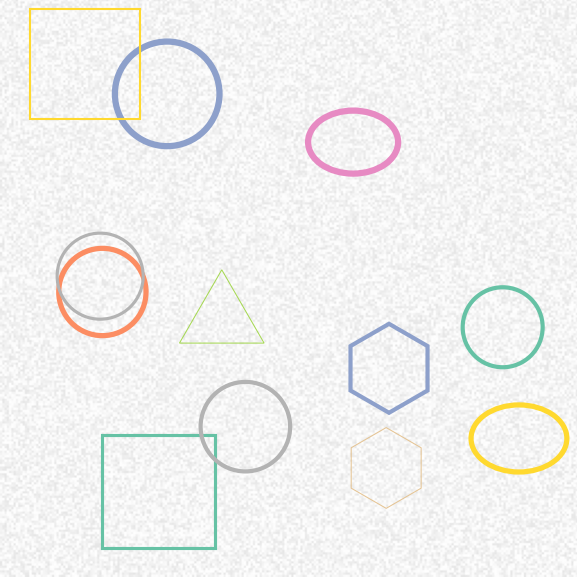[{"shape": "square", "thickness": 1.5, "radius": 0.49, "center": [0.275, 0.149]}, {"shape": "circle", "thickness": 2, "radius": 0.35, "center": [0.87, 0.432]}, {"shape": "circle", "thickness": 2.5, "radius": 0.38, "center": [0.177, 0.494]}, {"shape": "hexagon", "thickness": 2, "radius": 0.38, "center": [0.674, 0.361]}, {"shape": "circle", "thickness": 3, "radius": 0.45, "center": [0.29, 0.837]}, {"shape": "oval", "thickness": 3, "radius": 0.39, "center": [0.611, 0.753]}, {"shape": "triangle", "thickness": 0.5, "radius": 0.42, "center": [0.384, 0.447]}, {"shape": "square", "thickness": 1, "radius": 0.48, "center": [0.148, 0.889]}, {"shape": "oval", "thickness": 2.5, "radius": 0.41, "center": [0.899, 0.24]}, {"shape": "hexagon", "thickness": 0.5, "radius": 0.35, "center": [0.669, 0.189]}, {"shape": "circle", "thickness": 2, "radius": 0.39, "center": [0.425, 0.26]}, {"shape": "circle", "thickness": 1.5, "radius": 0.37, "center": [0.173, 0.521]}]